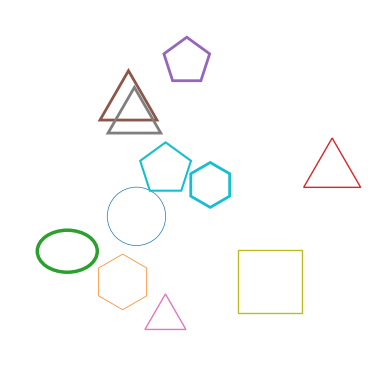[{"shape": "circle", "thickness": 0.5, "radius": 0.38, "center": [0.354, 0.438]}, {"shape": "hexagon", "thickness": 0.5, "radius": 0.36, "center": [0.318, 0.268]}, {"shape": "oval", "thickness": 2.5, "radius": 0.39, "center": [0.175, 0.347]}, {"shape": "triangle", "thickness": 1, "radius": 0.43, "center": [0.863, 0.556]}, {"shape": "pentagon", "thickness": 2, "radius": 0.31, "center": [0.485, 0.841]}, {"shape": "triangle", "thickness": 2, "radius": 0.43, "center": [0.334, 0.731]}, {"shape": "triangle", "thickness": 1, "radius": 0.31, "center": [0.43, 0.175]}, {"shape": "triangle", "thickness": 2, "radius": 0.4, "center": [0.349, 0.694]}, {"shape": "square", "thickness": 1, "radius": 0.41, "center": [0.701, 0.269]}, {"shape": "hexagon", "thickness": 2, "radius": 0.29, "center": [0.546, 0.52]}, {"shape": "pentagon", "thickness": 1.5, "radius": 0.35, "center": [0.43, 0.561]}]